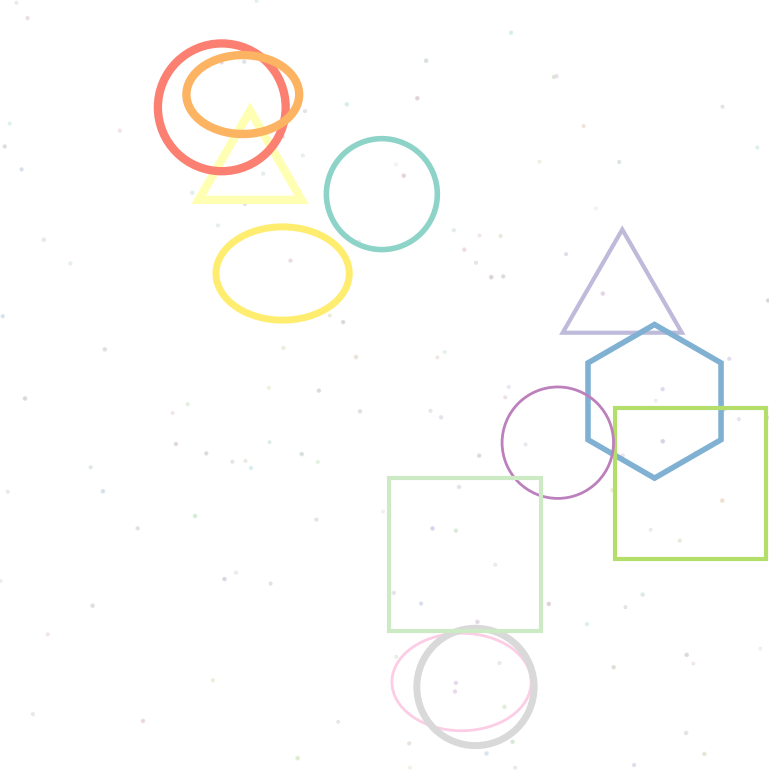[{"shape": "circle", "thickness": 2, "radius": 0.36, "center": [0.496, 0.748]}, {"shape": "triangle", "thickness": 3, "radius": 0.39, "center": [0.325, 0.779]}, {"shape": "triangle", "thickness": 1.5, "radius": 0.45, "center": [0.808, 0.613]}, {"shape": "circle", "thickness": 3, "radius": 0.41, "center": [0.288, 0.861]}, {"shape": "hexagon", "thickness": 2, "radius": 0.5, "center": [0.85, 0.479]}, {"shape": "oval", "thickness": 3, "radius": 0.37, "center": [0.315, 0.877]}, {"shape": "square", "thickness": 1.5, "radius": 0.49, "center": [0.897, 0.372]}, {"shape": "oval", "thickness": 1, "radius": 0.45, "center": [0.599, 0.114]}, {"shape": "circle", "thickness": 2.5, "radius": 0.38, "center": [0.618, 0.108]}, {"shape": "circle", "thickness": 1, "radius": 0.36, "center": [0.724, 0.425]}, {"shape": "square", "thickness": 1.5, "radius": 0.49, "center": [0.604, 0.28]}, {"shape": "oval", "thickness": 2.5, "radius": 0.43, "center": [0.367, 0.645]}]